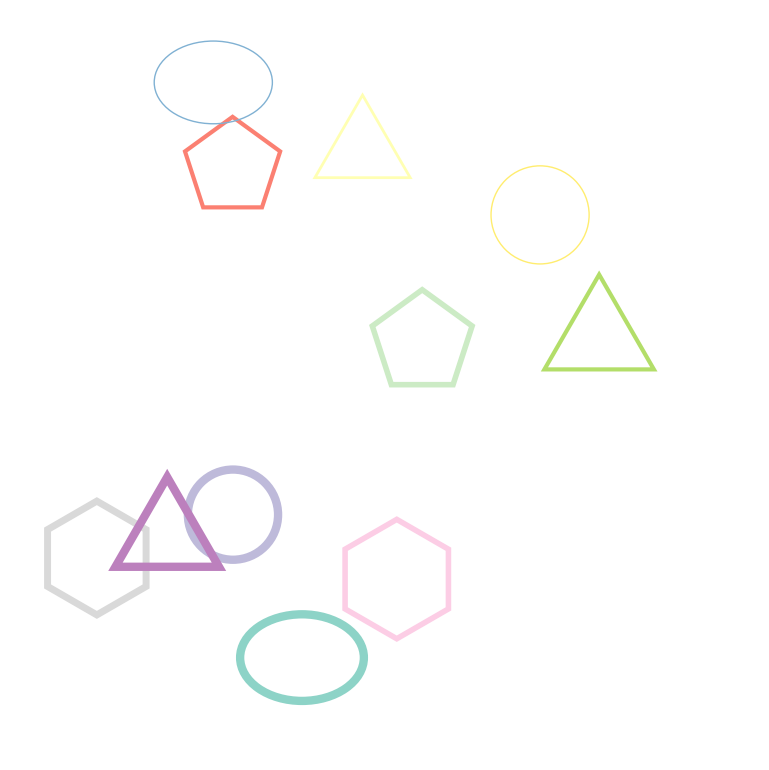[{"shape": "oval", "thickness": 3, "radius": 0.4, "center": [0.392, 0.146]}, {"shape": "triangle", "thickness": 1, "radius": 0.36, "center": [0.471, 0.805]}, {"shape": "circle", "thickness": 3, "radius": 0.29, "center": [0.303, 0.332]}, {"shape": "pentagon", "thickness": 1.5, "radius": 0.32, "center": [0.302, 0.783]}, {"shape": "oval", "thickness": 0.5, "radius": 0.38, "center": [0.277, 0.893]}, {"shape": "triangle", "thickness": 1.5, "radius": 0.41, "center": [0.778, 0.561]}, {"shape": "hexagon", "thickness": 2, "radius": 0.39, "center": [0.515, 0.248]}, {"shape": "hexagon", "thickness": 2.5, "radius": 0.37, "center": [0.126, 0.275]}, {"shape": "triangle", "thickness": 3, "radius": 0.39, "center": [0.217, 0.303]}, {"shape": "pentagon", "thickness": 2, "radius": 0.34, "center": [0.548, 0.556]}, {"shape": "circle", "thickness": 0.5, "radius": 0.32, "center": [0.701, 0.721]}]